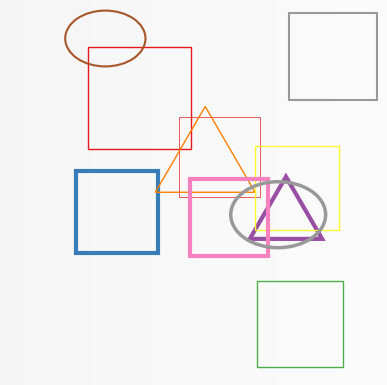[{"shape": "square", "thickness": 0.5, "radius": 0.52, "center": [0.567, 0.591]}, {"shape": "square", "thickness": 1, "radius": 0.66, "center": [0.361, 0.744]}, {"shape": "square", "thickness": 3, "radius": 0.53, "center": [0.302, 0.449]}, {"shape": "square", "thickness": 1, "radius": 0.56, "center": [0.774, 0.158]}, {"shape": "triangle", "thickness": 3, "radius": 0.54, "center": [0.738, 0.433]}, {"shape": "triangle", "thickness": 1, "radius": 0.74, "center": [0.53, 0.575]}, {"shape": "square", "thickness": 1, "radius": 0.54, "center": [0.766, 0.512]}, {"shape": "oval", "thickness": 1.5, "radius": 0.52, "center": [0.272, 0.9]}, {"shape": "square", "thickness": 3, "radius": 0.5, "center": [0.592, 0.435]}, {"shape": "oval", "thickness": 2.5, "radius": 0.61, "center": [0.718, 0.442]}, {"shape": "square", "thickness": 1.5, "radius": 0.57, "center": [0.861, 0.853]}]